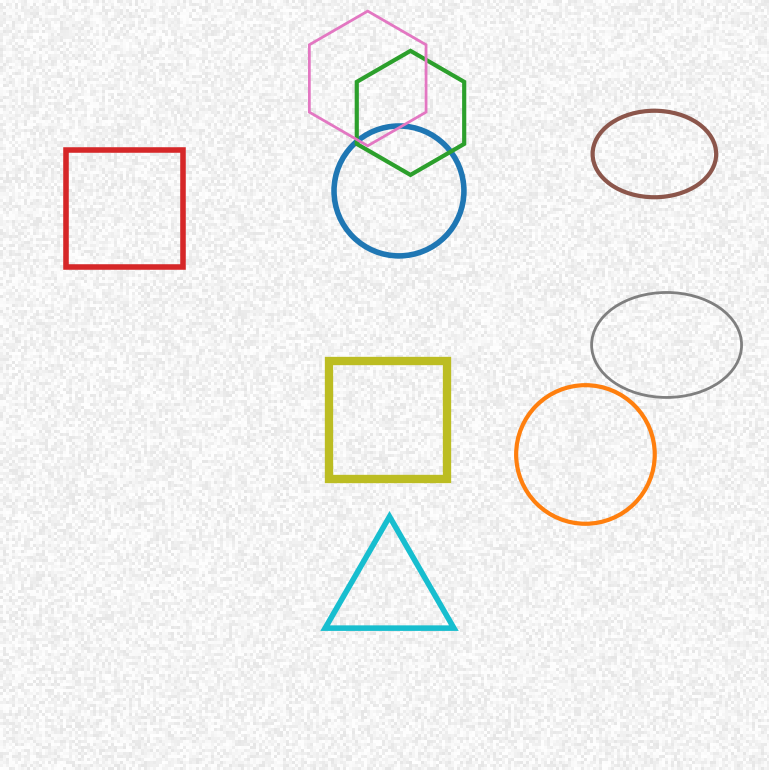[{"shape": "circle", "thickness": 2, "radius": 0.42, "center": [0.518, 0.752]}, {"shape": "circle", "thickness": 1.5, "radius": 0.45, "center": [0.76, 0.41]}, {"shape": "hexagon", "thickness": 1.5, "radius": 0.4, "center": [0.533, 0.853]}, {"shape": "square", "thickness": 2, "radius": 0.38, "center": [0.162, 0.729]}, {"shape": "oval", "thickness": 1.5, "radius": 0.4, "center": [0.85, 0.8]}, {"shape": "hexagon", "thickness": 1, "radius": 0.44, "center": [0.478, 0.898]}, {"shape": "oval", "thickness": 1, "radius": 0.49, "center": [0.866, 0.552]}, {"shape": "square", "thickness": 3, "radius": 0.38, "center": [0.504, 0.454]}, {"shape": "triangle", "thickness": 2, "radius": 0.48, "center": [0.506, 0.233]}]